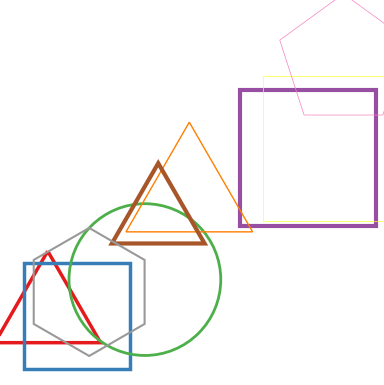[{"shape": "triangle", "thickness": 2.5, "radius": 0.79, "center": [0.124, 0.189]}, {"shape": "square", "thickness": 2.5, "radius": 0.69, "center": [0.2, 0.179]}, {"shape": "circle", "thickness": 2, "radius": 0.99, "center": [0.376, 0.274]}, {"shape": "square", "thickness": 3, "radius": 0.88, "center": [0.801, 0.591]}, {"shape": "triangle", "thickness": 1, "radius": 0.95, "center": [0.492, 0.493]}, {"shape": "square", "thickness": 0.5, "radius": 0.94, "center": [0.871, 0.614]}, {"shape": "triangle", "thickness": 3, "radius": 0.69, "center": [0.411, 0.437]}, {"shape": "pentagon", "thickness": 0.5, "radius": 0.87, "center": [0.892, 0.842]}, {"shape": "hexagon", "thickness": 1.5, "radius": 0.83, "center": [0.232, 0.242]}]